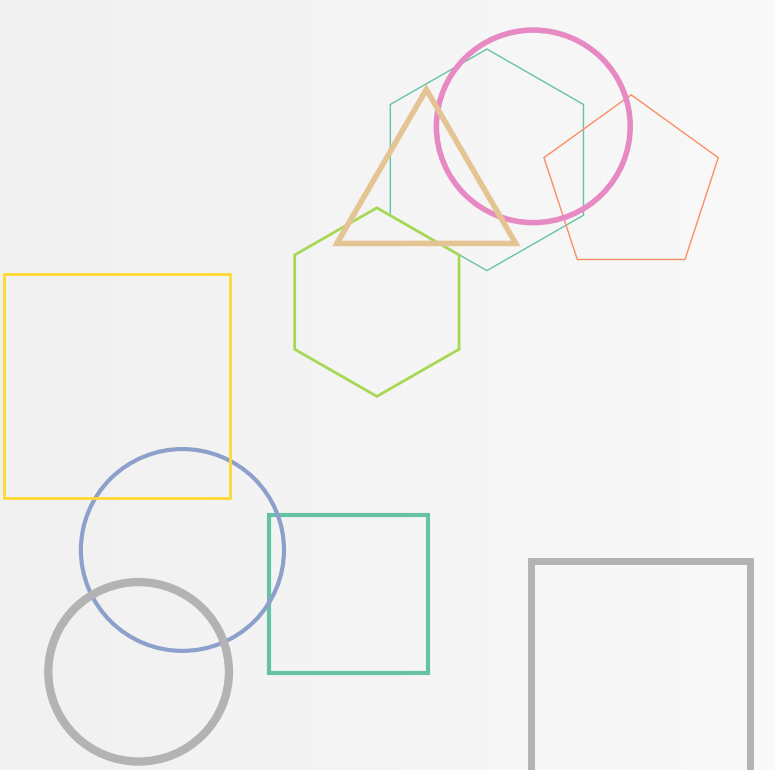[{"shape": "hexagon", "thickness": 0.5, "radius": 0.72, "center": [0.628, 0.792]}, {"shape": "square", "thickness": 1.5, "radius": 0.52, "center": [0.45, 0.229]}, {"shape": "pentagon", "thickness": 0.5, "radius": 0.59, "center": [0.814, 0.759]}, {"shape": "circle", "thickness": 1.5, "radius": 0.66, "center": [0.235, 0.286]}, {"shape": "circle", "thickness": 2, "radius": 0.63, "center": [0.688, 0.836]}, {"shape": "hexagon", "thickness": 1, "radius": 0.61, "center": [0.486, 0.608]}, {"shape": "square", "thickness": 1, "radius": 0.73, "center": [0.151, 0.498]}, {"shape": "triangle", "thickness": 2, "radius": 0.67, "center": [0.55, 0.75]}, {"shape": "square", "thickness": 2.5, "radius": 0.7, "center": [0.826, 0.131]}, {"shape": "circle", "thickness": 3, "radius": 0.58, "center": [0.179, 0.128]}]